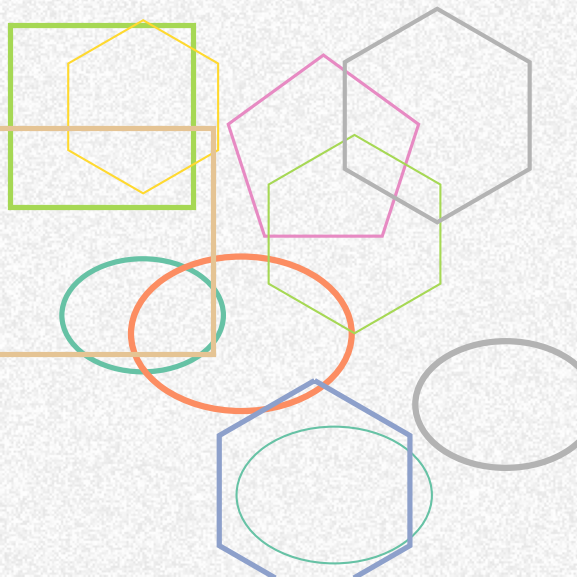[{"shape": "oval", "thickness": 2.5, "radius": 0.7, "center": [0.247, 0.453]}, {"shape": "oval", "thickness": 1, "radius": 0.85, "center": [0.579, 0.142]}, {"shape": "oval", "thickness": 3, "radius": 0.96, "center": [0.418, 0.421]}, {"shape": "hexagon", "thickness": 2.5, "radius": 0.95, "center": [0.545, 0.15]}, {"shape": "pentagon", "thickness": 1.5, "radius": 0.87, "center": [0.56, 0.73]}, {"shape": "hexagon", "thickness": 1, "radius": 0.86, "center": [0.614, 0.594]}, {"shape": "square", "thickness": 2.5, "radius": 0.79, "center": [0.176, 0.799]}, {"shape": "hexagon", "thickness": 1, "radius": 0.75, "center": [0.248, 0.814]}, {"shape": "square", "thickness": 2.5, "radius": 0.98, "center": [0.173, 0.581]}, {"shape": "oval", "thickness": 3, "radius": 0.78, "center": [0.876, 0.299]}, {"shape": "hexagon", "thickness": 2, "radius": 0.92, "center": [0.757, 0.799]}]